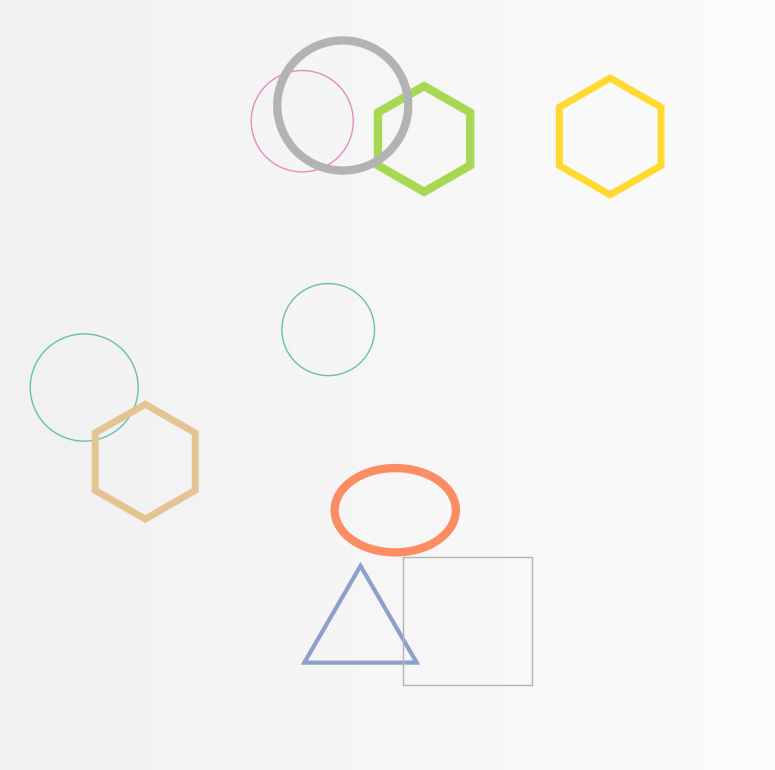[{"shape": "circle", "thickness": 0.5, "radius": 0.3, "center": [0.423, 0.572]}, {"shape": "circle", "thickness": 0.5, "radius": 0.35, "center": [0.109, 0.497]}, {"shape": "oval", "thickness": 3, "radius": 0.39, "center": [0.51, 0.337]}, {"shape": "triangle", "thickness": 1.5, "radius": 0.42, "center": [0.465, 0.181]}, {"shape": "circle", "thickness": 0.5, "radius": 0.33, "center": [0.39, 0.843]}, {"shape": "hexagon", "thickness": 3, "radius": 0.34, "center": [0.547, 0.82]}, {"shape": "hexagon", "thickness": 2.5, "radius": 0.38, "center": [0.787, 0.823]}, {"shape": "hexagon", "thickness": 2.5, "radius": 0.37, "center": [0.187, 0.4]}, {"shape": "circle", "thickness": 3, "radius": 0.42, "center": [0.442, 0.863]}, {"shape": "square", "thickness": 0.5, "radius": 0.41, "center": [0.603, 0.193]}]